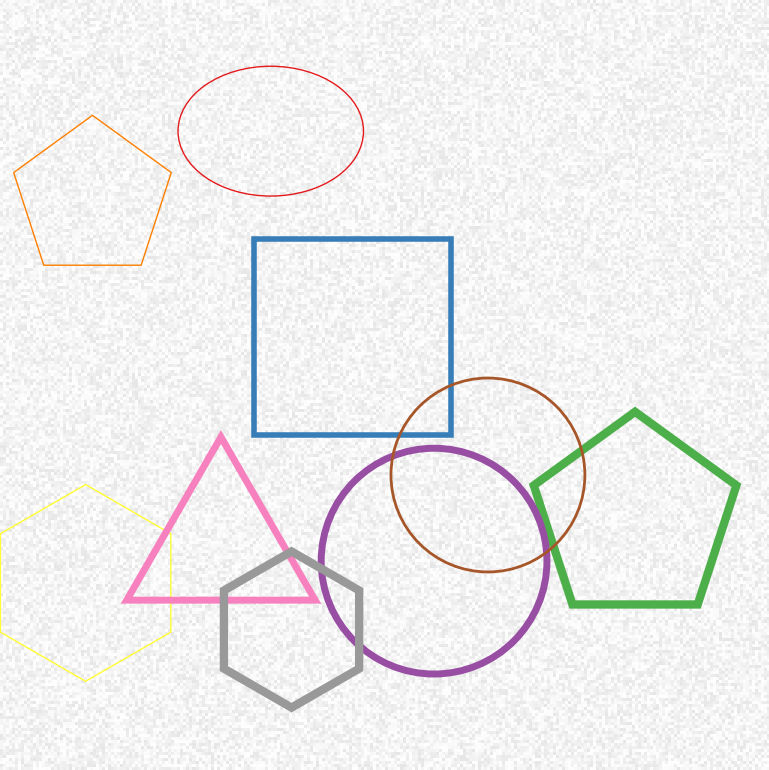[{"shape": "oval", "thickness": 0.5, "radius": 0.6, "center": [0.352, 0.83]}, {"shape": "square", "thickness": 2, "radius": 0.64, "center": [0.458, 0.562]}, {"shape": "pentagon", "thickness": 3, "radius": 0.69, "center": [0.825, 0.327]}, {"shape": "circle", "thickness": 2.5, "radius": 0.73, "center": [0.564, 0.271]}, {"shape": "pentagon", "thickness": 0.5, "radius": 0.54, "center": [0.12, 0.743]}, {"shape": "hexagon", "thickness": 0.5, "radius": 0.64, "center": [0.111, 0.243]}, {"shape": "circle", "thickness": 1, "radius": 0.63, "center": [0.634, 0.383]}, {"shape": "triangle", "thickness": 2.5, "radius": 0.71, "center": [0.287, 0.291]}, {"shape": "hexagon", "thickness": 3, "radius": 0.51, "center": [0.379, 0.182]}]